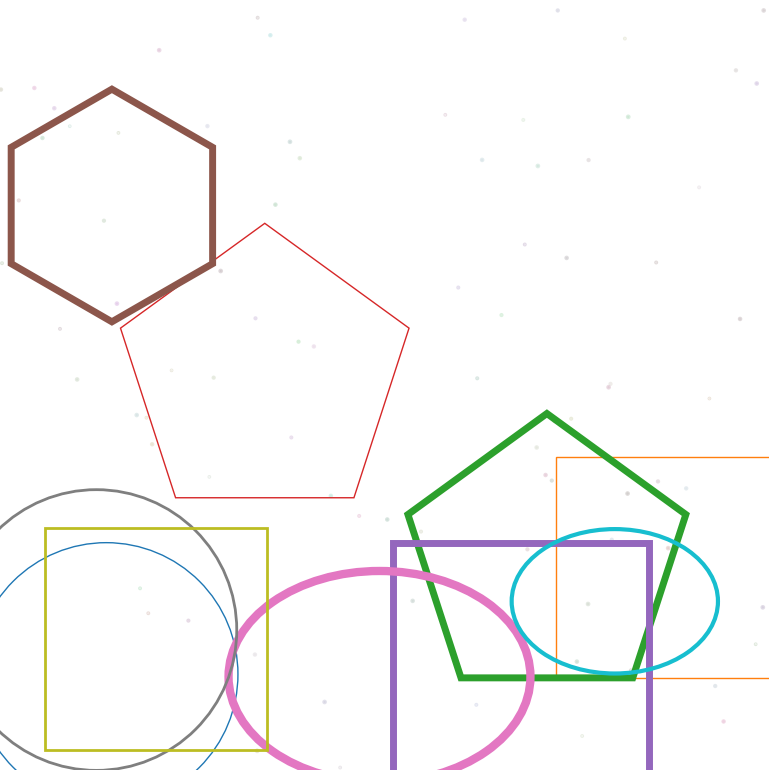[{"shape": "circle", "thickness": 0.5, "radius": 0.85, "center": [0.138, 0.124]}, {"shape": "square", "thickness": 0.5, "radius": 0.72, "center": [0.866, 0.263]}, {"shape": "pentagon", "thickness": 2.5, "radius": 0.95, "center": [0.71, 0.273]}, {"shape": "pentagon", "thickness": 0.5, "radius": 0.99, "center": [0.344, 0.513]}, {"shape": "square", "thickness": 2.5, "radius": 0.83, "center": [0.676, 0.128]}, {"shape": "hexagon", "thickness": 2.5, "radius": 0.76, "center": [0.145, 0.733]}, {"shape": "oval", "thickness": 3, "radius": 0.98, "center": [0.493, 0.121]}, {"shape": "circle", "thickness": 1, "radius": 0.91, "center": [0.125, 0.182]}, {"shape": "square", "thickness": 1, "radius": 0.72, "center": [0.203, 0.17]}, {"shape": "oval", "thickness": 1.5, "radius": 0.67, "center": [0.798, 0.219]}]